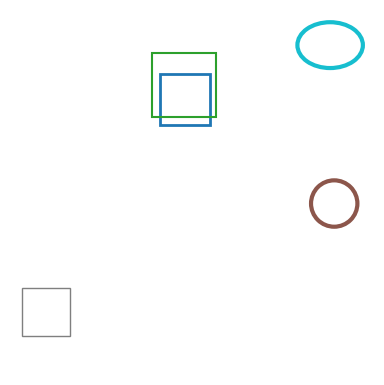[{"shape": "square", "thickness": 2, "radius": 0.33, "center": [0.481, 0.741]}, {"shape": "square", "thickness": 1.5, "radius": 0.41, "center": [0.477, 0.78]}, {"shape": "circle", "thickness": 3, "radius": 0.3, "center": [0.868, 0.471]}, {"shape": "square", "thickness": 1, "radius": 0.31, "center": [0.119, 0.191]}, {"shape": "oval", "thickness": 3, "radius": 0.43, "center": [0.858, 0.883]}]